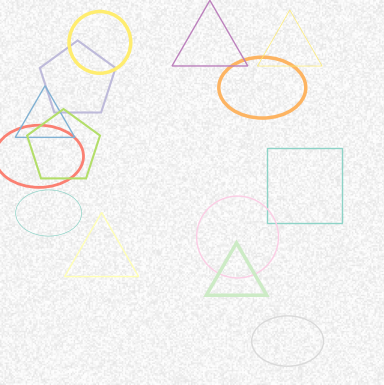[{"shape": "oval", "thickness": 0.5, "radius": 0.43, "center": [0.126, 0.447]}, {"shape": "square", "thickness": 1, "radius": 0.49, "center": [0.791, 0.518]}, {"shape": "triangle", "thickness": 1, "radius": 0.55, "center": [0.264, 0.337]}, {"shape": "pentagon", "thickness": 1.5, "radius": 0.52, "center": [0.202, 0.791]}, {"shape": "oval", "thickness": 2, "radius": 0.58, "center": [0.102, 0.594]}, {"shape": "triangle", "thickness": 1, "radius": 0.45, "center": [0.117, 0.688]}, {"shape": "oval", "thickness": 2.5, "radius": 0.56, "center": [0.681, 0.772]}, {"shape": "pentagon", "thickness": 1.5, "radius": 0.5, "center": [0.165, 0.617]}, {"shape": "circle", "thickness": 1, "radius": 0.53, "center": [0.617, 0.384]}, {"shape": "oval", "thickness": 1, "radius": 0.47, "center": [0.747, 0.114]}, {"shape": "triangle", "thickness": 1, "radius": 0.57, "center": [0.545, 0.885]}, {"shape": "triangle", "thickness": 2.5, "radius": 0.45, "center": [0.614, 0.278]}, {"shape": "circle", "thickness": 2.5, "radius": 0.4, "center": [0.259, 0.89]}, {"shape": "triangle", "thickness": 0.5, "radius": 0.48, "center": [0.753, 0.877]}]